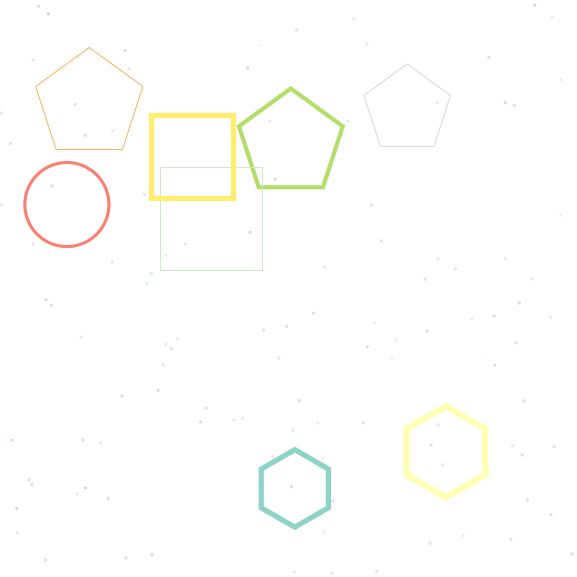[{"shape": "hexagon", "thickness": 2.5, "radius": 0.34, "center": [0.511, 0.153]}, {"shape": "hexagon", "thickness": 3, "radius": 0.4, "center": [0.772, 0.217]}, {"shape": "circle", "thickness": 1.5, "radius": 0.36, "center": [0.116, 0.645]}, {"shape": "pentagon", "thickness": 0.5, "radius": 0.49, "center": [0.155, 0.819]}, {"shape": "pentagon", "thickness": 2, "radius": 0.47, "center": [0.504, 0.751]}, {"shape": "pentagon", "thickness": 0.5, "radius": 0.39, "center": [0.705, 0.809]}, {"shape": "square", "thickness": 0.5, "radius": 0.44, "center": [0.365, 0.62]}, {"shape": "square", "thickness": 2.5, "radius": 0.36, "center": [0.332, 0.728]}]